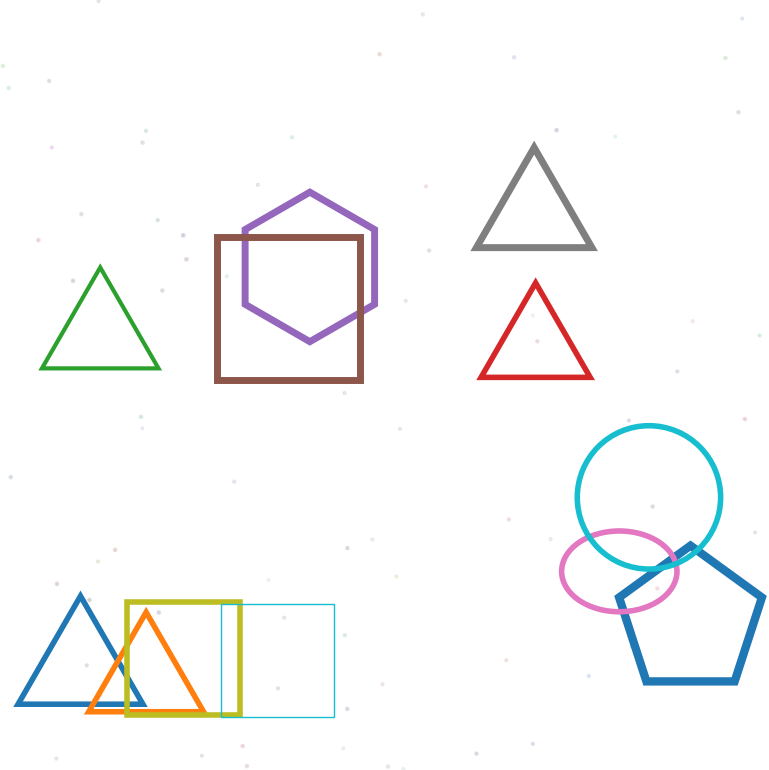[{"shape": "triangle", "thickness": 2, "radius": 0.47, "center": [0.105, 0.132]}, {"shape": "pentagon", "thickness": 3, "radius": 0.49, "center": [0.897, 0.194]}, {"shape": "triangle", "thickness": 2, "radius": 0.43, "center": [0.19, 0.119]}, {"shape": "triangle", "thickness": 1.5, "radius": 0.44, "center": [0.13, 0.565]}, {"shape": "triangle", "thickness": 2, "radius": 0.41, "center": [0.696, 0.551]}, {"shape": "hexagon", "thickness": 2.5, "radius": 0.49, "center": [0.402, 0.653]}, {"shape": "square", "thickness": 2.5, "radius": 0.47, "center": [0.374, 0.599]}, {"shape": "oval", "thickness": 2, "radius": 0.37, "center": [0.804, 0.258]}, {"shape": "triangle", "thickness": 2.5, "radius": 0.43, "center": [0.694, 0.722]}, {"shape": "square", "thickness": 2, "radius": 0.37, "center": [0.238, 0.144]}, {"shape": "circle", "thickness": 2, "radius": 0.47, "center": [0.843, 0.354]}, {"shape": "square", "thickness": 0.5, "radius": 0.37, "center": [0.36, 0.143]}]